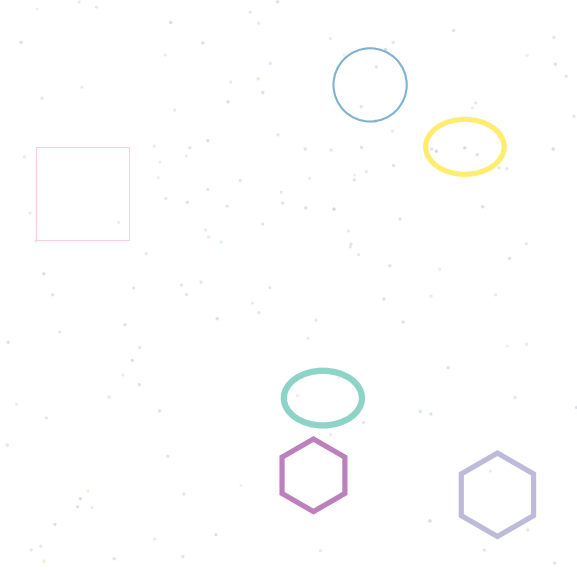[{"shape": "oval", "thickness": 3, "radius": 0.34, "center": [0.559, 0.31]}, {"shape": "hexagon", "thickness": 2.5, "radius": 0.36, "center": [0.861, 0.142]}, {"shape": "circle", "thickness": 1, "radius": 0.32, "center": [0.641, 0.852]}, {"shape": "square", "thickness": 0.5, "radius": 0.4, "center": [0.142, 0.665]}, {"shape": "hexagon", "thickness": 2.5, "radius": 0.31, "center": [0.543, 0.176]}, {"shape": "oval", "thickness": 2.5, "radius": 0.34, "center": [0.805, 0.745]}]